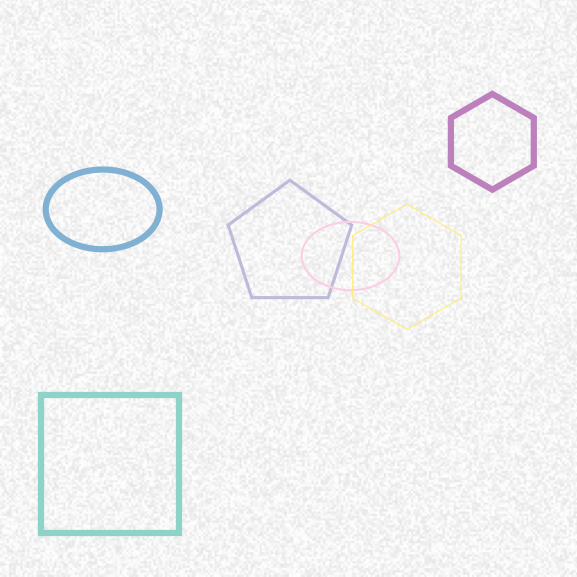[{"shape": "square", "thickness": 3, "radius": 0.6, "center": [0.191, 0.196]}, {"shape": "pentagon", "thickness": 1.5, "radius": 0.56, "center": [0.502, 0.575]}, {"shape": "oval", "thickness": 3, "radius": 0.49, "center": [0.178, 0.637]}, {"shape": "oval", "thickness": 1, "radius": 0.42, "center": [0.607, 0.556]}, {"shape": "hexagon", "thickness": 3, "radius": 0.41, "center": [0.853, 0.754]}, {"shape": "hexagon", "thickness": 0.5, "radius": 0.54, "center": [0.705, 0.537]}]